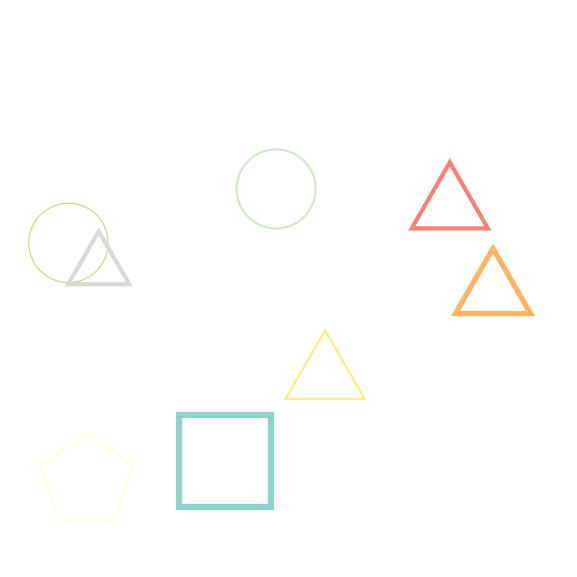[{"shape": "square", "thickness": 3, "radius": 0.4, "center": [0.39, 0.201]}, {"shape": "pentagon", "thickness": 0.5, "radius": 0.42, "center": [0.15, 0.167]}, {"shape": "triangle", "thickness": 2, "radius": 0.38, "center": [0.779, 0.642]}, {"shape": "triangle", "thickness": 2.5, "radius": 0.38, "center": [0.854, 0.494]}, {"shape": "circle", "thickness": 0.5, "radius": 0.34, "center": [0.118, 0.579]}, {"shape": "triangle", "thickness": 2, "radius": 0.31, "center": [0.171, 0.538]}, {"shape": "circle", "thickness": 1, "radius": 0.34, "center": [0.478, 0.672]}, {"shape": "triangle", "thickness": 1, "radius": 0.4, "center": [0.563, 0.348]}]